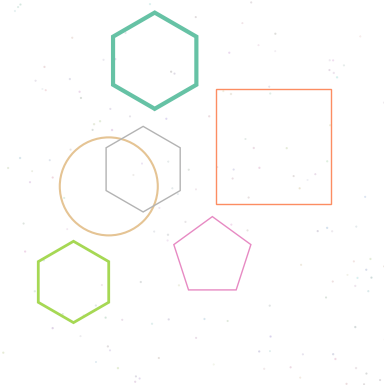[{"shape": "hexagon", "thickness": 3, "radius": 0.62, "center": [0.402, 0.842]}, {"shape": "square", "thickness": 1, "radius": 0.75, "center": [0.711, 0.62]}, {"shape": "pentagon", "thickness": 1, "radius": 0.53, "center": [0.552, 0.332]}, {"shape": "hexagon", "thickness": 2, "radius": 0.53, "center": [0.191, 0.268]}, {"shape": "circle", "thickness": 1.5, "radius": 0.64, "center": [0.283, 0.516]}, {"shape": "hexagon", "thickness": 1, "radius": 0.56, "center": [0.372, 0.561]}]